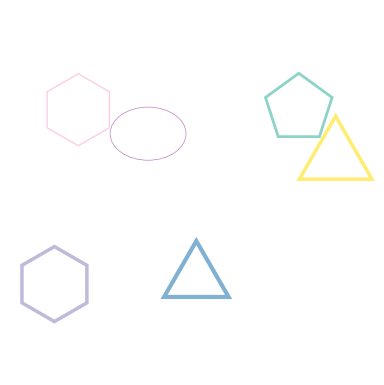[{"shape": "pentagon", "thickness": 2, "radius": 0.46, "center": [0.776, 0.719]}, {"shape": "hexagon", "thickness": 2.5, "radius": 0.49, "center": [0.141, 0.262]}, {"shape": "triangle", "thickness": 3, "radius": 0.48, "center": [0.51, 0.277]}, {"shape": "hexagon", "thickness": 1, "radius": 0.47, "center": [0.203, 0.715]}, {"shape": "oval", "thickness": 0.5, "radius": 0.49, "center": [0.385, 0.653]}, {"shape": "triangle", "thickness": 2.5, "radius": 0.54, "center": [0.872, 0.589]}]